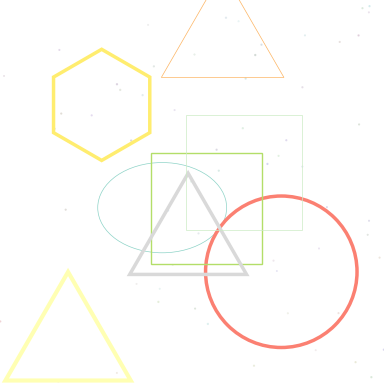[{"shape": "oval", "thickness": 0.5, "radius": 0.84, "center": [0.421, 0.461]}, {"shape": "triangle", "thickness": 3, "radius": 0.94, "center": [0.177, 0.106]}, {"shape": "circle", "thickness": 2.5, "radius": 0.98, "center": [0.731, 0.294]}, {"shape": "triangle", "thickness": 0.5, "radius": 0.92, "center": [0.578, 0.891]}, {"shape": "square", "thickness": 1, "radius": 0.72, "center": [0.537, 0.459]}, {"shape": "triangle", "thickness": 2.5, "radius": 0.88, "center": [0.489, 0.375]}, {"shape": "square", "thickness": 0.5, "radius": 0.75, "center": [0.634, 0.552]}, {"shape": "hexagon", "thickness": 2.5, "radius": 0.72, "center": [0.264, 0.728]}]